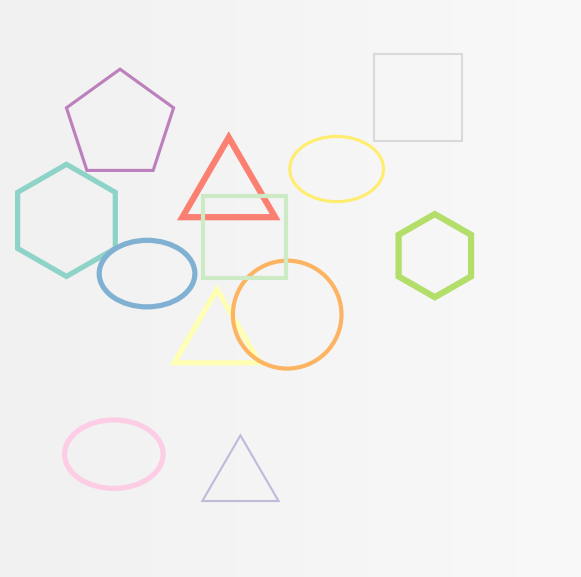[{"shape": "hexagon", "thickness": 2.5, "radius": 0.49, "center": [0.114, 0.618]}, {"shape": "triangle", "thickness": 2.5, "radius": 0.42, "center": [0.373, 0.413]}, {"shape": "triangle", "thickness": 1, "radius": 0.38, "center": [0.414, 0.169]}, {"shape": "triangle", "thickness": 3, "radius": 0.46, "center": [0.394, 0.669]}, {"shape": "oval", "thickness": 2.5, "radius": 0.41, "center": [0.253, 0.525]}, {"shape": "circle", "thickness": 2, "radius": 0.47, "center": [0.494, 0.454]}, {"shape": "hexagon", "thickness": 3, "radius": 0.36, "center": [0.748, 0.556]}, {"shape": "oval", "thickness": 2.5, "radius": 0.42, "center": [0.196, 0.213]}, {"shape": "square", "thickness": 1, "radius": 0.38, "center": [0.719, 0.831]}, {"shape": "pentagon", "thickness": 1.5, "radius": 0.48, "center": [0.207, 0.782]}, {"shape": "square", "thickness": 2, "radius": 0.35, "center": [0.421, 0.589]}, {"shape": "oval", "thickness": 1.5, "radius": 0.4, "center": [0.579, 0.706]}]